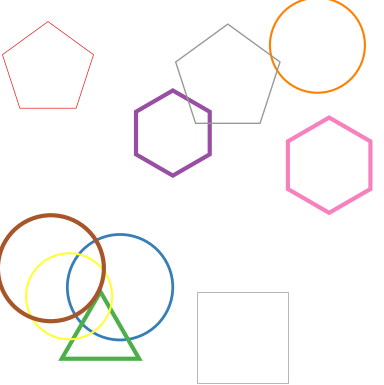[{"shape": "pentagon", "thickness": 0.5, "radius": 0.62, "center": [0.125, 0.82]}, {"shape": "circle", "thickness": 2, "radius": 0.68, "center": [0.312, 0.254]}, {"shape": "triangle", "thickness": 3, "radius": 0.58, "center": [0.261, 0.126]}, {"shape": "hexagon", "thickness": 3, "radius": 0.55, "center": [0.449, 0.654]}, {"shape": "circle", "thickness": 1.5, "radius": 0.62, "center": [0.824, 0.882]}, {"shape": "circle", "thickness": 1.5, "radius": 0.56, "center": [0.18, 0.23]}, {"shape": "circle", "thickness": 3, "radius": 0.69, "center": [0.132, 0.303]}, {"shape": "hexagon", "thickness": 3, "radius": 0.62, "center": [0.855, 0.571]}, {"shape": "square", "thickness": 0.5, "radius": 0.59, "center": [0.629, 0.123]}, {"shape": "pentagon", "thickness": 1, "radius": 0.71, "center": [0.592, 0.795]}]